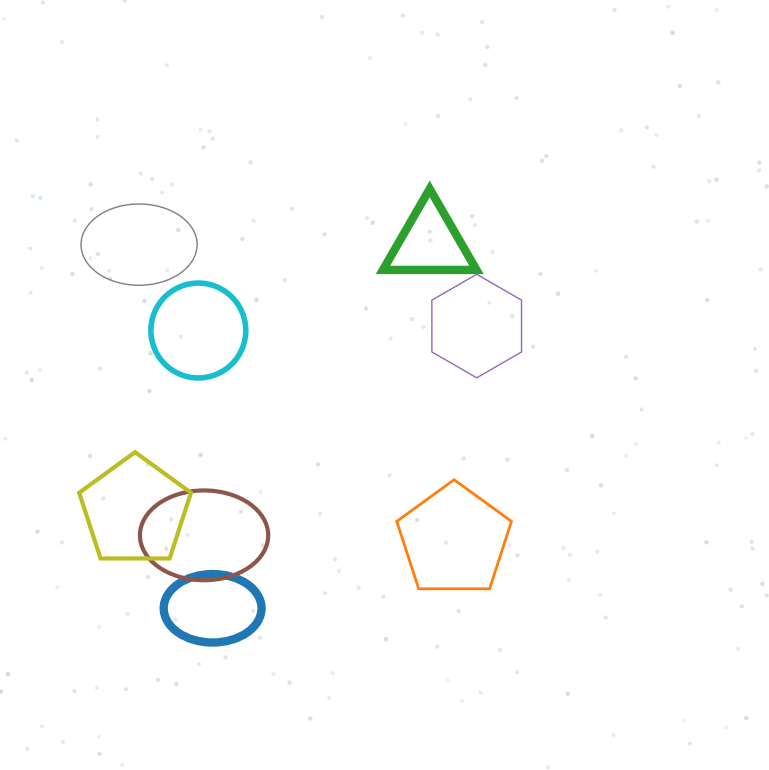[{"shape": "oval", "thickness": 3, "radius": 0.32, "center": [0.276, 0.21]}, {"shape": "pentagon", "thickness": 1, "radius": 0.39, "center": [0.59, 0.299]}, {"shape": "triangle", "thickness": 3, "radius": 0.35, "center": [0.558, 0.685]}, {"shape": "hexagon", "thickness": 0.5, "radius": 0.34, "center": [0.619, 0.577]}, {"shape": "oval", "thickness": 1.5, "radius": 0.42, "center": [0.265, 0.305]}, {"shape": "oval", "thickness": 0.5, "radius": 0.38, "center": [0.181, 0.682]}, {"shape": "pentagon", "thickness": 1.5, "radius": 0.38, "center": [0.175, 0.336]}, {"shape": "circle", "thickness": 2, "radius": 0.31, "center": [0.258, 0.571]}]